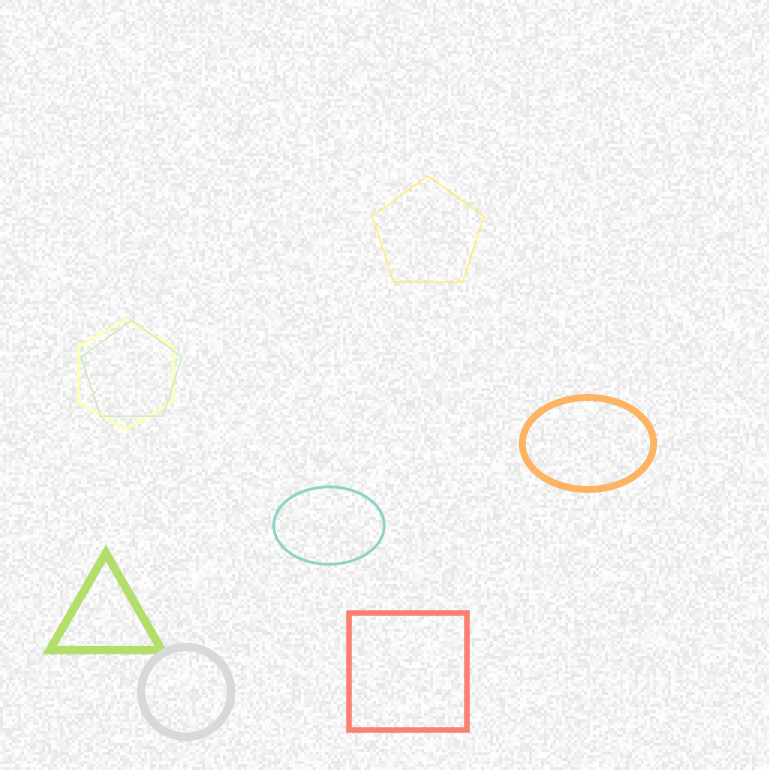[{"shape": "oval", "thickness": 1, "radius": 0.36, "center": [0.427, 0.317]}, {"shape": "hexagon", "thickness": 1, "radius": 0.36, "center": [0.163, 0.514]}, {"shape": "square", "thickness": 2, "radius": 0.38, "center": [0.53, 0.128]}, {"shape": "oval", "thickness": 2.5, "radius": 0.43, "center": [0.764, 0.424]}, {"shape": "triangle", "thickness": 3, "radius": 0.42, "center": [0.137, 0.198]}, {"shape": "circle", "thickness": 3, "radius": 0.29, "center": [0.242, 0.101]}, {"shape": "pentagon", "thickness": 0.5, "radius": 0.34, "center": [0.171, 0.515]}, {"shape": "pentagon", "thickness": 0.5, "radius": 0.38, "center": [0.556, 0.695]}]